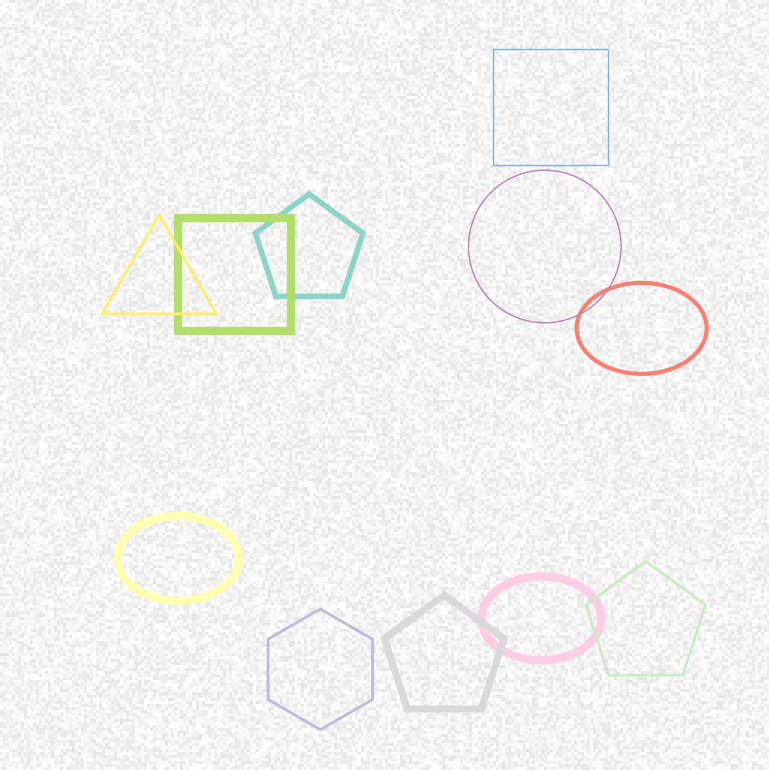[{"shape": "pentagon", "thickness": 2, "radius": 0.37, "center": [0.402, 0.675]}, {"shape": "oval", "thickness": 3, "radius": 0.39, "center": [0.232, 0.275]}, {"shape": "hexagon", "thickness": 1, "radius": 0.39, "center": [0.416, 0.131]}, {"shape": "oval", "thickness": 1.5, "radius": 0.42, "center": [0.833, 0.574]}, {"shape": "square", "thickness": 0.5, "radius": 0.38, "center": [0.715, 0.861]}, {"shape": "square", "thickness": 3, "radius": 0.37, "center": [0.304, 0.643]}, {"shape": "oval", "thickness": 3, "radius": 0.39, "center": [0.703, 0.197]}, {"shape": "pentagon", "thickness": 2.5, "radius": 0.41, "center": [0.577, 0.145]}, {"shape": "circle", "thickness": 0.5, "radius": 0.5, "center": [0.708, 0.68]}, {"shape": "pentagon", "thickness": 1, "radius": 0.41, "center": [0.839, 0.189]}, {"shape": "triangle", "thickness": 1, "radius": 0.43, "center": [0.207, 0.635]}]